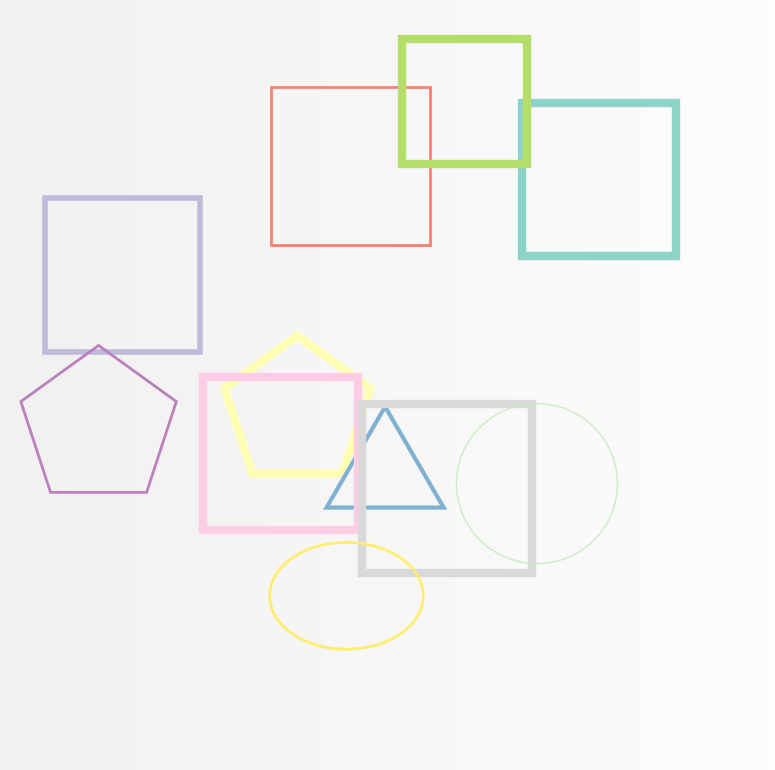[{"shape": "square", "thickness": 3, "radius": 0.5, "center": [0.773, 0.767]}, {"shape": "pentagon", "thickness": 3, "radius": 0.49, "center": [0.384, 0.465]}, {"shape": "square", "thickness": 2, "radius": 0.5, "center": [0.158, 0.643]}, {"shape": "square", "thickness": 1, "radius": 0.51, "center": [0.453, 0.784]}, {"shape": "triangle", "thickness": 1.5, "radius": 0.44, "center": [0.497, 0.384]}, {"shape": "square", "thickness": 3, "radius": 0.41, "center": [0.599, 0.869]}, {"shape": "square", "thickness": 3, "radius": 0.5, "center": [0.362, 0.411]}, {"shape": "square", "thickness": 3, "radius": 0.55, "center": [0.576, 0.365]}, {"shape": "pentagon", "thickness": 1, "radius": 0.53, "center": [0.127, 0.446]}, {"shape": "circle", "thickness": 0.5, "radius": 0.52, "center": [0.693, 0.372]}, {"shape": "oval", "thickness": 1, "radius": 0.5, "center": [0.447, 0.226]}]